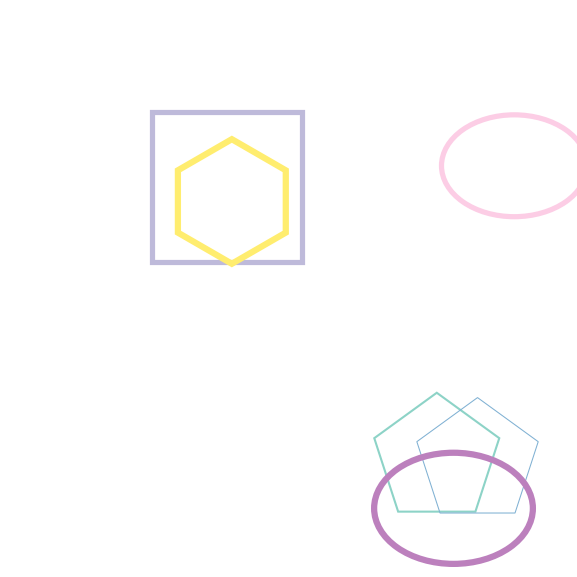[{"shape": "pentagon", "thickness": 1, "radius": 0.57, "center": [0.756, 0.205]}, {"shape": "square", "thickness": 2.5, "radius": 0.65, "center": [0.393, 0.675]}, {"shape": "pentagon", "thickness": 0.5, "radius": 0.55, "center": [0.827, 0.2]}, {"shape": "oval", "thickness": 2.5, "radius": 0.63, "center": [0.89, 0.712]}, {"shape": "oval", "thickness": 3, "radius": 0.69, "center": [0.785, 0.119]}, {"shape": "hexagon", "thickness": 3, "radius": 0.54, "center": [0.401, 0.65]}]